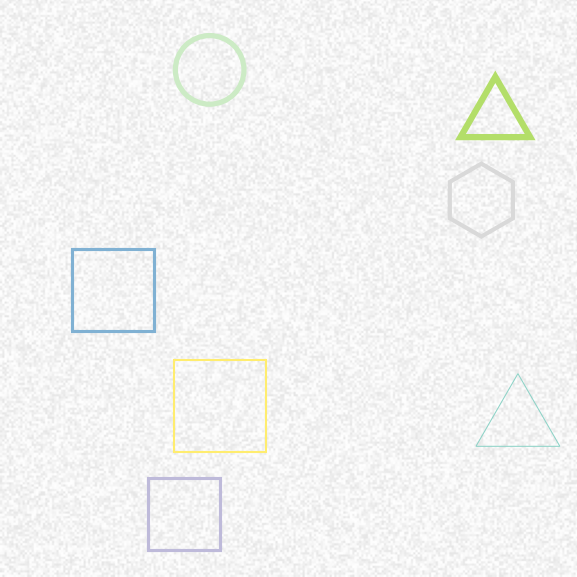[{"shape": "triangle", "thickness": 0.5, "radius": 0.42, "center": [0.897, 0.268]}, {"shape": "square", "thickness": 1.5, "radius": 0.31, "center": [0.319, 0.109]}, {"shape": "square", "thickness": 1.5, "radius": 0.36, "center": [0.196, 0.497]}, {"shape": "triangle", "thickness": 3, "radius": 0.35, "center": [0.858, 0.797]}, {"shape": "hexagon", "thickness": 2, "radius": 0.32, "center": [0.834, 0.653]}, {"shape": "circle", "thickness": 2.5, "radius": 0.3, "center": [0.363, 0.878]}, {"shape": "square", "thickness": 1, "radius": 0.4, "center": [0.38, 0.295]}]